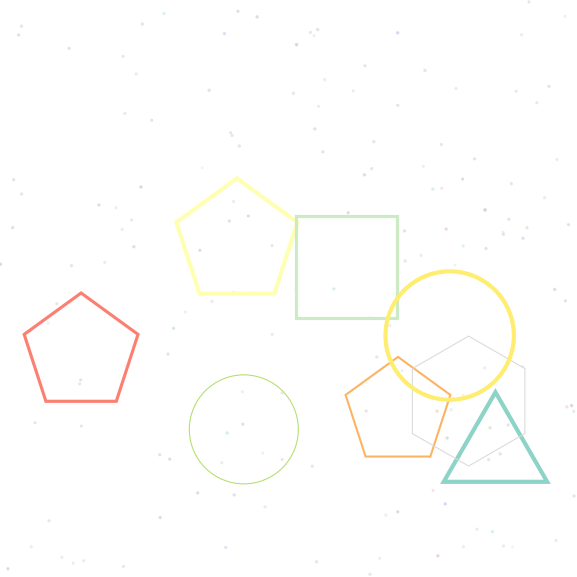[{"shape": "triangle", "thickness": 2, "radius": 0.52, "center": [0.858, 0.217]}, {"shape": "pentagon", "thickness": 2, "radius": 0.55, "center": [0.41, 0.58]}, {"shape": "pentagon", "thickness": 1.5, "radius": 0.52, "center": [0.14, 0.388]}, {"shape": "pentagon", "thickness": 1, "radius": 0.48, "center": [0.689, 0.286]}, {"shape": "circle", "thickness": 0.5, "radius": 0.47, "center": [0.422, 0.256]}, {"shape": "hexagon", "thickness": 0.5, "radius": 0.56, "center": [0.811, 0.305]}, {"shape": "square", "thickness": 1.5, "radius": 0.44, "center": [0.6, 0.537]}, {"shape": "circle", "thickness": 2, "radius": 0.56, "center": [0.779, 0.418]}]